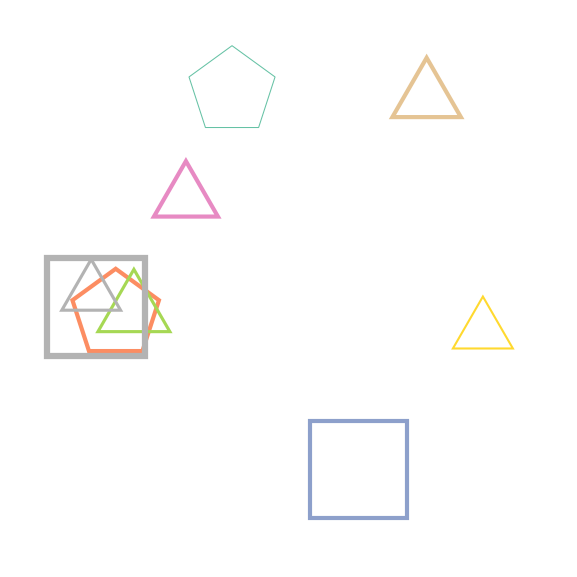[{"shape": "pentagon", "thickness": 0.5, "radius": 0.39, "center": [0.402, 0.842]}, {"shape": "pentagon", "thickness": 2, "radius": 0.39, "center": [0.2, 0.455]}, {"shape": "square", "thickness": 2, "radius": 0.42, "center": [0.621, 0.186]}, {"shape": "triangle", "thickness": 2, "radius": 0.32, "center": [0.322, 0.656]}, {"shape": "triangle", "thickness": 1.5, "radius": 0.36, "center": [0.232, 0.461]}, {"shape": "triangle", "thickness": 1, "radius": 0.3, "center": [0.836, 0.426]}, {"shape": "triangle", "thickness": 2, "radius": 0.34, "center": [0.739, 0.831]}, {"shape": "triangle", "thickness": 1.5, "radius": 0.29, "center": [0.158, 0.491]}, {"shape": "square", "thickness": 3, "radius": 0.42, "center": [0.167, 0.467]}]